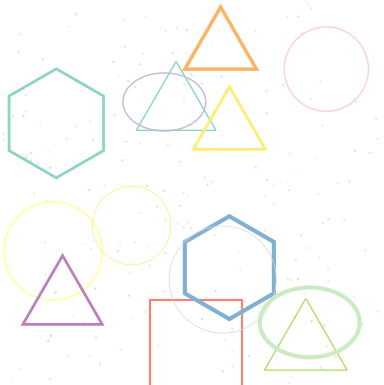[{"shape": "hexagon", "thickness": 2, "radius": 0.71, "center": [0.146, 0.68]}, {"shape": "triangle", "thickness": 1, "radius": 0.6, "center": [0.458, 0.721]}, {"shape": "circle", "thickness": 1.5, "radius": 0.64, "center": [0.138, 0.348]}, {"shape": "oval", "thickness": 1, "radius": 0.54, "center": [0.427, 0.735]}, {"shape": "square", "thickness": 1.5, "radius": 0.6, "center": [0.509, 0.102]}, {"shape": "hexagon", "thickness": 3, "radius": 0.67, "center": [0.596, 0.305]}, {"shape": "triangle", "thickness": 2.5, "radius": 0.54, "center": [0.573, 0.874]}, {"shape": "triangle", "thickness": 1, "radius": 0.62, "center": [0.794, 0.101]}, {"shape": "circle", "thickness": 1, "radius": 0.55, "center": [0.848, 0.82]}, {"shape": "circle", "thickness": 0.5, "radius": 0.7, "center": [0.578, 0.274]}, {"shape": "triangle", "thickness": 2, "radius": 0.6, "center": [0.163, 0.217]}, {"shape": "oval", "thickness": 3, "radius": 0.65, "center": [0.805, 0.163]}, {"shape": "triangle", "thickness": 2, "radius": 0.54, "center": [0.596, 0.666]}, {"shape": "circle", "thickness": 0.5, "radius": 0.51, "center": [0.342, 0.414]}]